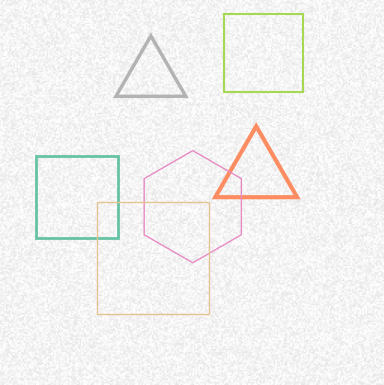[{"shape": "square", "thickness": 2, "radius": 0.53, "center": [0.2, 0.489]}, {"shape": "triangle", "thickness": 3, "radius": 0.61, "center": [0.665, 0.549]}, {"shape": "hexagon", "thickness": 1, "radius": 0.73, "center": [0.501, 0.463]}, {"shape": "square", "thickness": 1.5, "radius": 0.51, "center": [0.685, 0.863]}, {"shape": "square", "thickness": 1, "radius": 0.73, "center": [0.398, 0.329]}, {"shape": "triangle", "thickness": 2.5, "radius": 0.52, "center": [0.392, 0.802]}]